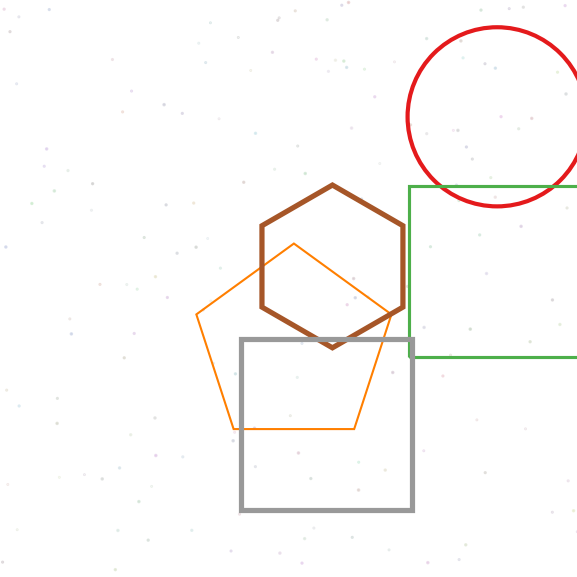[{"shape": "circle", "thickness": 2, "radius": 0.78, "center": [0.861, 0.797]}, {"shape": "square", "thickness": 1.5, "radius": 0.74, "center": [0.857, 0.529]}, {"shape": "pentagon", "thickness": 1, "radius": 0.89, "center": [0.509, 0.4]}, {"shape": "hexagon", "thickness": 2.5, "radius": 0.7, "center": [0.576, 0.538]}, {"shape": "square", "thickness": 2.5, "radius": 0.74, "center": [0.566, 0.264]}]